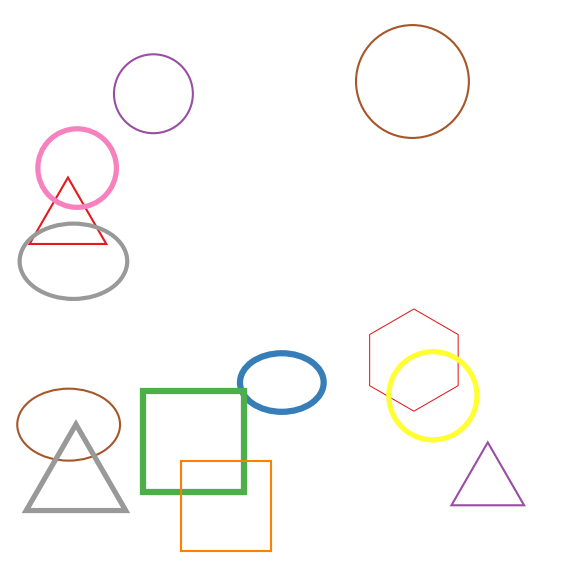[{"shape": "triangle", "thickness": 1, "radius": 0.38, "center": [0.118, 0.615]}, {"shape": "hexagon", "thickness": 0.5, "radius": 0.44, "center": [0.717, 0.376]}, {"shape": "oval", "thickness": 3, "radius": 0.36, "center": [0.488, 0.337]}, {"shape": "square", "thickness": 3, "radius": 0.44, "center": [0.336, 0.234]}, {"shape": "triangle", "thickness": 1, "radius": 0.36, "center": [0.845, 0.161]}, {"shape": "circle", "thickness": 1, "radius": 0.34, "center": [0.266, 0.837]}, {"shape": "square", "thickness": 1, "radius": 0.39, "center": [0.391, 0.123]}, {"shape": "circle", "thickness": 2.5, "radius": 0.38, "center": [0.75, 0.314]}, {"shape": "circle", "thickness": 1, "radius": 0.49, "center": [0.714, 0.858]}, {"shape": "oval", "thickness": 1, "radius": 0.45, "center": [0.119, 0.264]}, {"shape": "circle", "thickness": 2.5, "radius": 0.34, "center": [0.134, 0.708]}, {"shape": "oval", "thickness": 2, "radius": 0.47, "center": [0.127, 0.547]}, {"shape": "triangle", "thickness": 2.5, "radius": 0.5, "center": [0.132, 0.165]}]